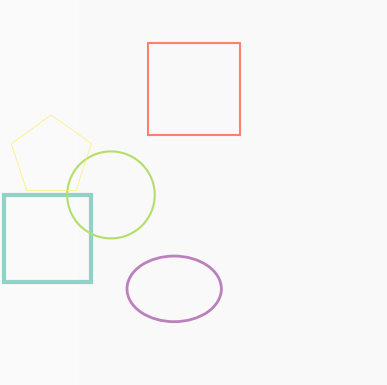[{"shape": "square", "thickness": 3, "radius": 0.56, "center": [0.122, 0.381]}, {"shape": "square", "thickness": 1.5, "radius": 0.6, "center": [0.501, 0.77]}, {"shape": "circle", "thickness": 1.5, "radius": 0.56, "center": [0.286, 0.494]}, {"shape": "oval", "thickness": 2, "radius": 0.61, "center": [0.449, 0.25]}, {"shape": "pentagon", "thickness": 0.5, "radius": 0.54, "center": [0.132, 0.593]}]